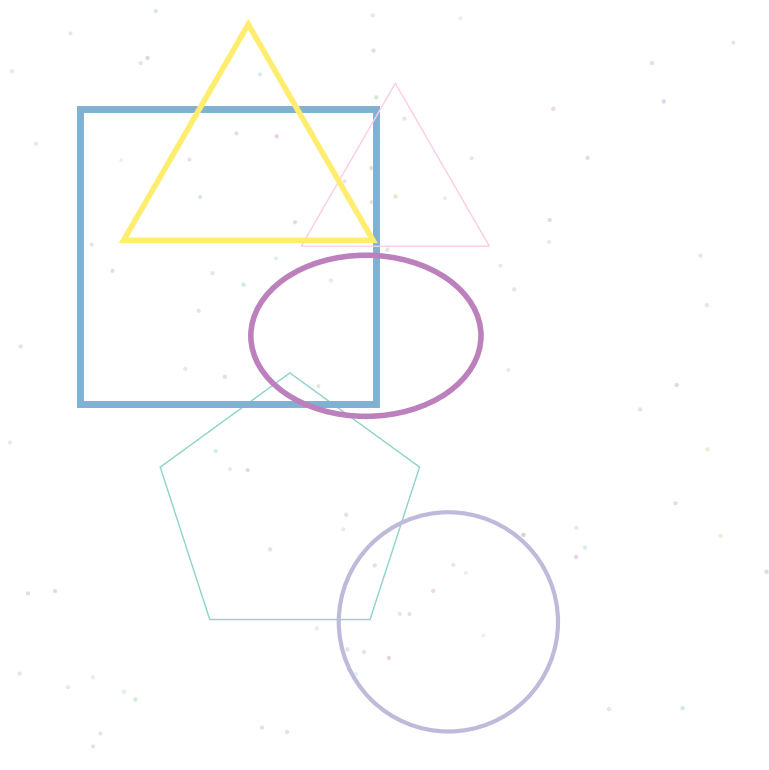[{"shape": "pentagon", "thickness": 0.5, "radius": 0.89, "center": [0.376, 0.339]}, {"shape": "circle", "thickness": 1.5, "radius": 0.71, "center": [0.582, 0.192]}, {"shape": "square", "thickness": 2.5, "radius": 0.96, "center": [0.296, 0.667]}, {"shape": "triangle", "thickness": 0.5, "radius": 0.71, "center": [0.513, 0.751]}, {"shape": "oval", "thickness": 2, "radius": 0.75, "center": [0.475, 0.564]}, {"shape": "triangle", "thickness": 2, "radius": 0.94, "center": [0.322, 0.781]}]